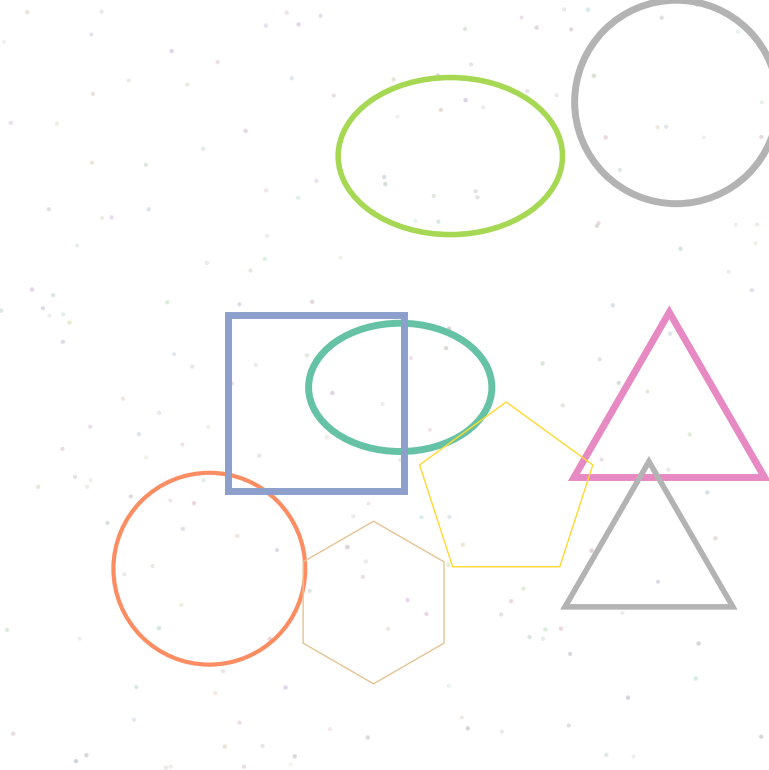[{"shape": "oval", "thickness": 2.5, "radius": 0.59, "center": [0.52, 0.497]}, {"shape": "circle", "thickness": 1.5, "radius": 0.62, "center": [0.272, 0.261]}, {"shape": "square", "thickness": 2.5, "radius": 0.57, "center": [0.411, 0.476]}, {"shape": "triangle", "thickness": 2.5, "radius": 0.72, "center": [0.869, 0.451]}, {"shape": "oval", "thickness": 2, "radius": 0.73, "center": [0.585, 0.797]}, {"shape": "pentagon", "thickness": 0.5, "radius": 0.59, "center": [0.657, 0.36]}, {"shape": "hexagon", "thickness": 0.5, "radius": 0.53, "center": [0.485, 0.218]}, {"shape": "circle", "thickness": 2.5, "radius": 0.66, "center": [0.878, 0.868]}, {"shape": "triangle", "thickness": 2, "radius": 0.63, "center": [0.843, 0.275]}]